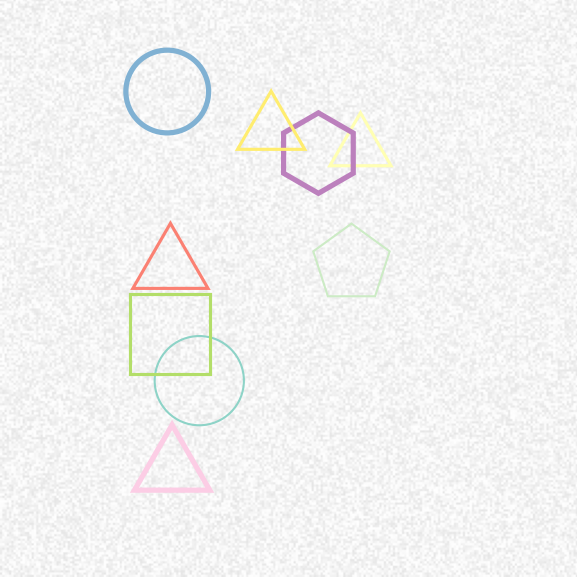[{"shape": "circle", "thickness": 1, "radius": 0.39, "center": [0.345, 0.34]}, {"shape": "triangle", "thickness": 1.5, "radius": 0.31, "center": [0.624, 0.743]}, {"shape": "triangle", "thickness": 1.5, "radius": 0.38, "center": [0.295, 0.537]}, {"shape": "circle", "thickness": 2.5, "radius": 0.36, "center": [0.29, 0.841]}, {"shape": "square", "thickness": 1.5, "radius": 0.34, "center": [0.295, 0.421]}, {"shape": "triangle", "thickness": 2.5, "radius": 0.38, "center": [0.298, 0.188]}, {"shape": "hexagon", "thickness": 2.5, "radius": 0.35, "center": [0.551, 0.734]}, {"shape": "pentagon", "thickness": 1, "radius": 0.35, "center": [0.609, 0.542]}, {"shape": "triangle", "thickness": 1.5, "radius": 0.34, "center": [0.469, 0.774]}]